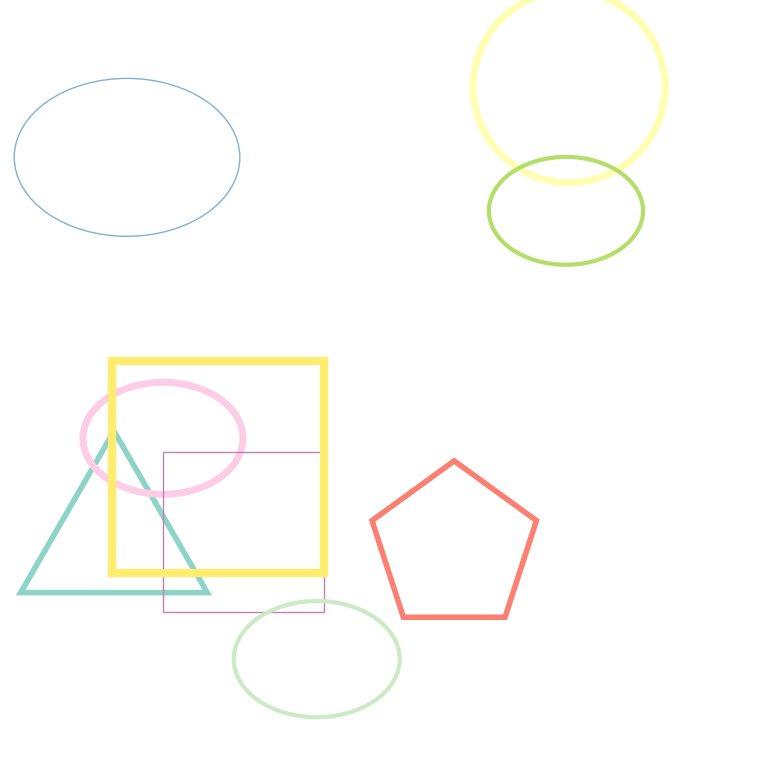[{"shape": "triangle", "thickness": 2, "radius": 0.7, "center": [0.148, 0.3]}, {"shape": "circle", "thickness": 2.5, "radius": 0.62, "center": [0.739, 0.887]}, {"shape": "pentagon", "thickness": 2, "radius": 0.56, "center": [0.59, 0.289]}, {"shape": "oval", "thickness": 0.5, "radius": 0.73, "center": [0.165, 0.796]}, {"shape": "oval", "thickness": 1.5, "radius": 0.5, "center": [0.735, 0.726]}, {"shape": "oval", "thickness": 2.5, "radius": 0.52, "center": [0.212, 0.431]}, {"shape": "square", "thickness": 0.5, "radius": 0.52, "center": [0.316, 0.309]}, {"shape": "oval", "thickness": 1.5, "radius": 0.54, "center": [0.411, 0.144]}, {"shape": "square", "thickness": 3, "radius": 0.69, "center": [0.283, 0.394]}]